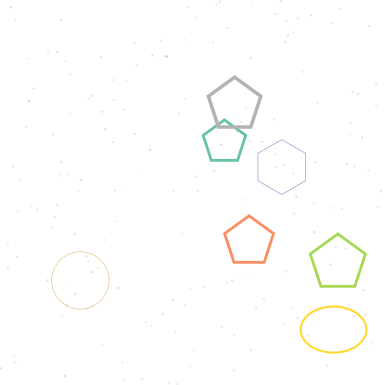[{"shape": "pentagon", "thickness": 2, "radius": 0.29, "center": [0.583, 0.63]}, {"shape": "pentagon", "thickness": 2, "radius": 0.33, "center": [0.647, 0.373]}, {"shape": "hexagon", "thickness": 0.5, "radius": 0.36, "center": [0.732, 0.566]}, {"shape": "pentagon", "thickness": 2, "radius": 0.38, "center": [0.878, 0.317]}, {"shape": "oval", "thickness": 1.5, "radius": 0.43, "center": [0.866, 0.144]}, {"shape": "circle", "thickness": 0.5, "radius": 0.37, "center": [0.209, 0.272]}, {"shape": "pentagon", "thickness": 2.5, "radius": 0.36, "center": [0.609, 0.728]}]